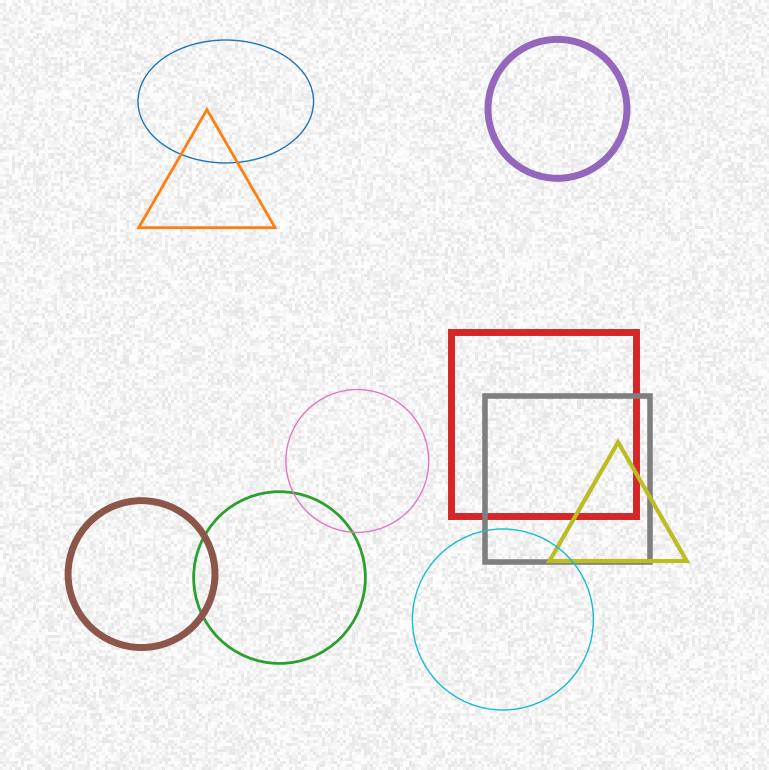[{"shape": "oval", "thickness": 0.5, "radius": 0.57, "center": [0.293, 0.868]}, {"shape": "triangle", "thickness": 1, "radius": 0.51, "center": [0.269, 0.755]}, {"shape": "circle", "thickness": 1, "radius": 0.56, "center": [0.363, 0.25]}, {"shape": "square", "thickness": 2.5, "radius": 0.6, "center": [0.706, 0.449]}, {"shape": "circle", "thickness": 2.5, "radius": 0.45, "center": [0.724, 0.859]}, {"shape": "circle", "thickness": 2.5, "radius": 0.48, "center": [0.184, 0.254]}, {"shape": "circle", "thickness": 0.5, "radius": 0.46, "center": [0.464, 0.401]}, {"shape": "square", "thickness": 2, "radius": 0.54, "center": [0.737, 0.378]}, {"shape": "triangle", "thickness": 1.5, "radius": 0.51, "center": [0.803, 0.323]}, {"shape": "circle", "thickness": 0.5, "radius": 0.59, "center": [0.653, 0.195]}]